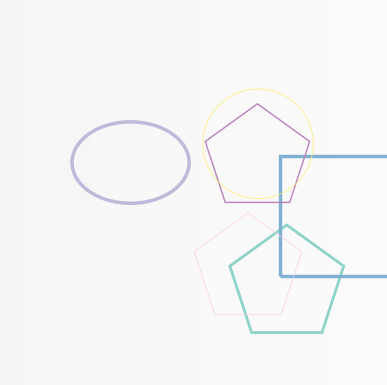[{"shape": "pentagon", "thickness": 2, "radius": 0.77, "center": [0.74, 0.261]}, {"shape": "oval", "thickness": 2.5, "radius": 0.76, "center": [0.337, 0.578]}, {"shape": "square", "thickness": 2.5, "radius": 0.78, "center": [0.879, 0.438]}, {"shape": "pentagon", "thickness": 0.5, "radius": 0.73, "center": [0.64, 0.301]}, {"shape": "pentagon", "thickness": 1, "radius": 0.71, "center": [0.664, 0.589]}, {"shape": "circle", "thickness": 0.5, "radius": 0.71, "center": [0.666, 0.627]}]